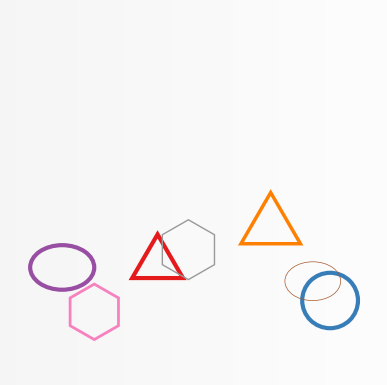[{"shape": "triangle", "thickness": 3, "radius": 0.38, "center": [0.407, 0.316]}, {"shape": "circle", "thickness": 3, "radius": 0.36, "center": [0.852, 0.219]}, {"shape": "oval", "thickness": 3, "radius": 0.41, "center": [0.161, 0.305]}, {"shape": "triangle", "thickness": 2.5, "radius": 0.44, "center": [0.699, 0.411]}, {"shape": "oval", "thickness": 0.5, "radius": 0.36, "center": [0.807, 0.27]}, {"shape": "hexagon", "thickness": 2, "radius": 0.36, "center": [0.243, 0.19]}, {"shape": "hexagon", "thickness": 1, "radius": 0.39, "center": [0.486, 0.351]}]